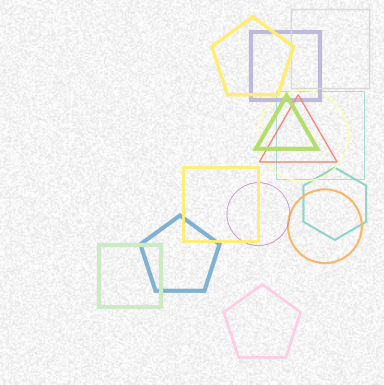[{"shape": "square", "thickness": 0.5, "radius": 0.57, "center": [0.831, 0.65]}, {"shape": "hexagon", "thickness": 1.5, "radius": 0.47, "center": [0.87, 0.471]}, {"shape": "circle", "thickness": 1, "radius": 0.59, "center": [0.787, 0.647]}, {"shape": "square", "thickness": 3, "radius": 0.45, "center": [0.742, 0.829]}, {"shape": "triangle", "thickness": 1, "radius": 0.58, "center": [0.775, 0.638]}, {"shape": "pentagon", "thickness": 3, "radius": 0.54, "center": [0.467, 0.332]}, {"shape": "circle", "thickness": 1.5, "radius": 0.48, "center": [0.844, 0.412]}, {"shape": "triangle", "thickness": 3, "radius": 0.46, "center": [0.744, 0.66]}, {"shape": "pentagon", "thickness": 2, "radius": 0.52, "center": [0.681, 0.156]}, {"shape": "square", "thickness": 1, "radius": 0.51, "center": [0.857, 0.874]}, {"shape": "circle", "thickness": 0.5, "radius": 0.41, "center": [0.671, 0.444]}, {"shape": "square", "thickness": 3, "radius": 0.4, "center": [0.337, 0.283]}, {"shape": "square", "thickness": 2, "radius": 0.48, "center": [0.573, 0.47]}, {"shape": "pentagon", "thickness": 2.5, "radius": 0.56, "center": [0.656, 0.844]}]